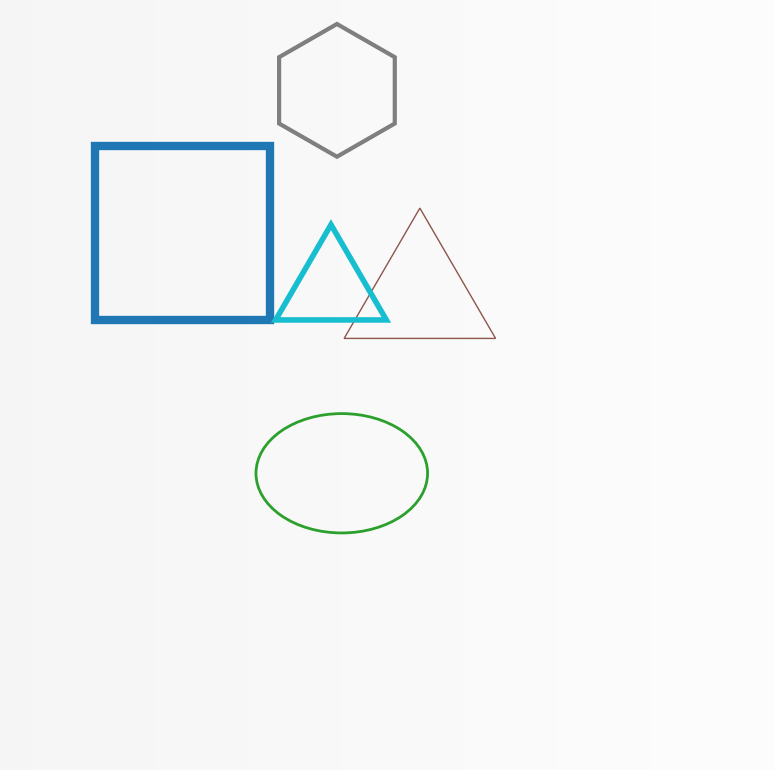[{"shape": "square", "thickness": 3, "radius": 0.56, "center": [0.235, 0.698]}, {"shape": "oval", "thickness": 1, "radius": 0.55, "center": [0.441, 0.385]}, {"shape": "triangle", "thickness": 0.5, "radius": 0.56, "center": [0.542, 0.617]}, {"shape": "hexagon", "thickness": 1.5, "radius": 0.43, "center": [0.435, 0.883]}, {"shape": "triangle", "thickness": 2, "radius": 0.41, "center": [0.427, 0.626]}]